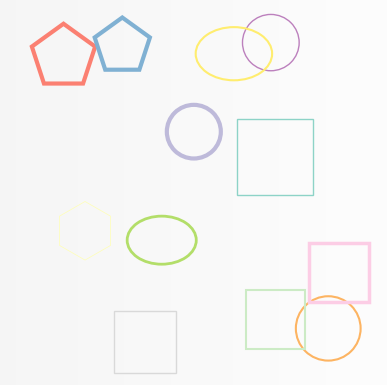[{"shape": "square", "thickness": 1, "radius": 0.49, "center": [0.709, 0.593]}, {"shape": "hexagon", "thickness": 0.5, "radius": 0.38, "center": [0.219, 0.401]}, {"shape": "circle", "thickness": 3, "radius": 0.35, "center": [0.5, 0.658]}, {"shape": "pentagon", "thickness": 3, "radius": 0.43, "center": [0.164, 0.852]}, {"shape": "pentagon", "thickness": 3, "radius": 0.37, "center": [0.316, 0.88]}, {"shape": "circle", "thickness": 1.5, "radius": 0.42, "center": [0.847, 0.147]}, {"shape": "oval", "thickness": 2, "radius": 0.45, "center": [0.417, 0.376]}, {"shape": "square", "thickness": 2.5, "radius": 0.39, "center": [0.875, 0.293]}, {"shape": "square", "thickness": 1, "radius": 0.4, "center": [0.374, 0.112]}, {"shape": "circle", "thickness": 1, "radius": 0.37, "center": [0.699, 0.889]}, {"shape": "square", "thickness": 1.5, "radius": 0.38, "center": [0.711, 0.17]}, {"shape": "oval", "thickness": 1.5, "radius": 0.49, "center": [0.604, 0.86]}]